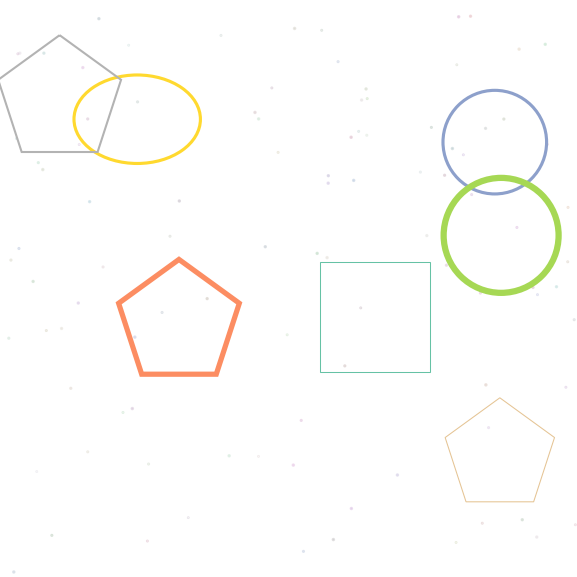[{"shape": "square", "thickness": 0.5, "radius": 0.48, "center": [0.649, 0.45]}, {"shape": "pentagon", "thickness": 2.5, "radius": 0.55, "center": [0.31, 0.44]}, {"shape": "circle", "thickness": 1.5, "radius": 0.45, "center": [0.857, 0.753]}, {"shape": "circle", "thickness": 3, "radius": 0.5, "center": [0.868, 0.592]}, {"shape": "oval", "thickness": 1.5, "radius": 0.55, "center": [0.238, 0.793]}, {"shape": "pentagon", "thickness": 0.5, "radius": 0.5, "center": [0.866, 0.211]}, {"shape": "pentagon", "thickness": 1, "radius": 0.56, "center": [0.103, 0.826]}]